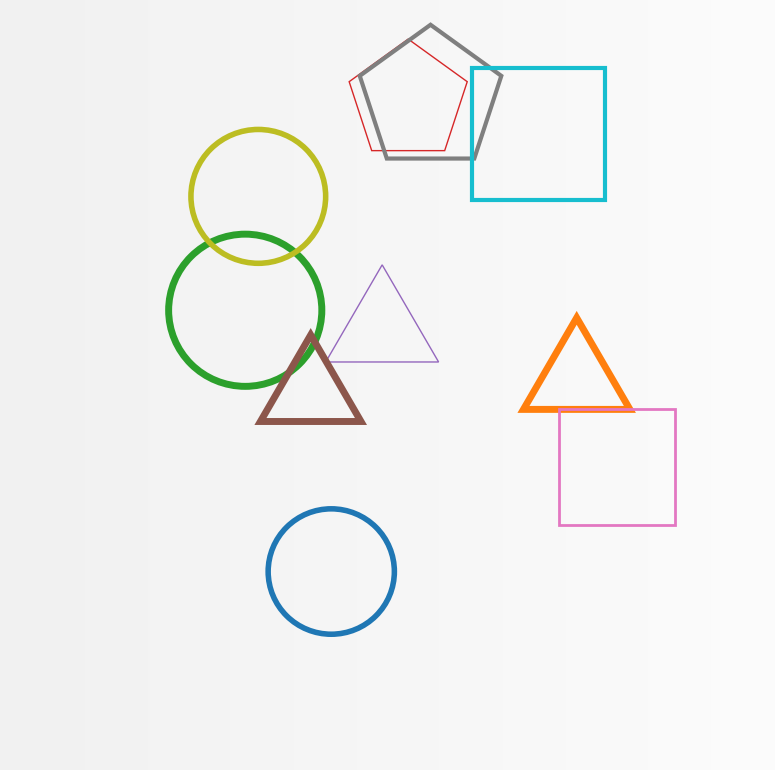[{"shape": "circle", "thickness": 2, "radius": 0.41, "center": [0.427, 0.258]}, {"shape": "triangle", "thickness": 2.5, "radius": 0.4, "center": [0.744, 0.508]}, {"shape": "circle", "thickness": 2.5, "radius": 0.49, "center": [0.316, 0.597]}, {"shape": "pentagon", "thickness": 0.5, "radius": 0.4, "center": [0.527, 0.869]}, {"shape": "triangle", "thickness": 0.5, "radius": 0.42, "center": [0.493, 0.572]}, {"shape": "triangle", "thickness": 2.5, "radius": 0.37, "center": [0.401, 0.49]}, {"shape": "square", "thickness": 1, "radius": 0.37, "center": [0.796, 0.393]}, {"shape": "pentagon", "thickness": 1.5, "radius": 0.48, "center": [0.556, 0.872]}, {"shape": "circle", "thickness": 2, "radius": 0.43, "center": [0.333, 0.745]}, {"shape": "square", "thickness": 1.5, "radius": 0.43, "center": [0.695, 0.826]}]